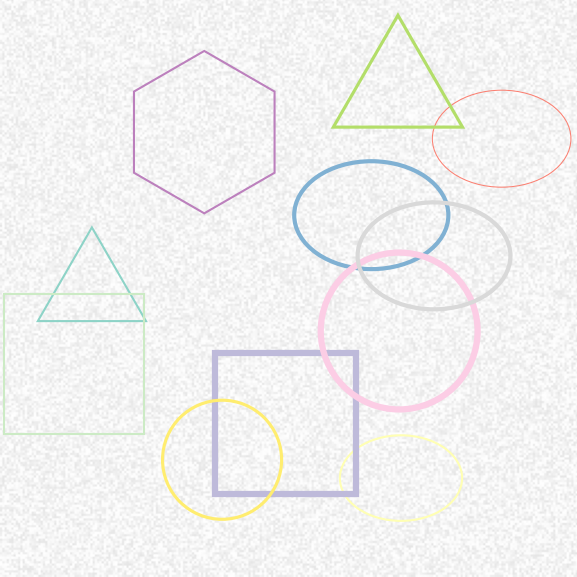[{"shape": "triangle", "thickness": 1, "radius": 0.54, "center": [0.159, 0.497]}, {"shape": "oval", "thickness": 1, "radius": 0.53, "center": [0.694, 0.171]}, {"shape": "square", "thickness": 3, "radius": 0.61, "center": [0.494, 0.265]}, {"shape": "oval", "thickness": 0.5, "radius": 0.6, "center": [0.869, 0.759]}, {"shape": "oval", "thickness": 2, "radius": 0.67, "center": [0.643, 0.627]}, {"shape": "triangle", "thickness": 1.5, "radius": 0.65, "center": [0.689, 0.844]}, {"shape": "circle", "thickness": 3, "radius": 0.68, "center": [0.691, 0.426]}, {"shape": "oval", "thickness": 2, "radius": 0.66, "center": [0.752, 0.556]}, {"shape": "hexagon", "thickness": 1, "radius": 0.7, "center": [0.354, 0.77]}, {"shape": "square", "thickness": 1, "radius": 0.61, "center": [0.128, 0.369]}, {"shape": "circle", "thickness": 1.5, "radius": 0.52, "center": [0.385, 0.203]}]